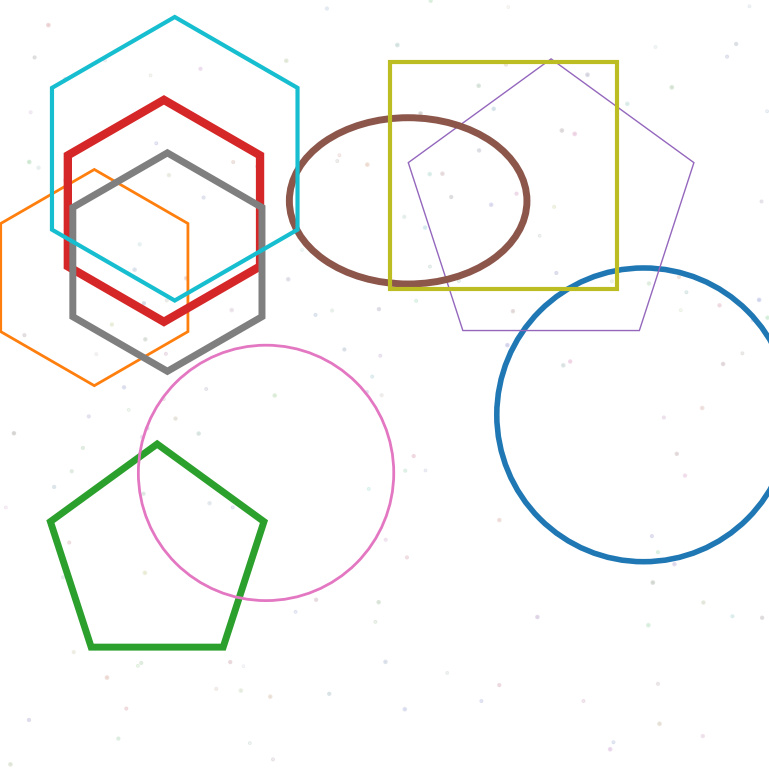[{"shape": "circle", "thickness": 2, "radius": 0.95, "center": [0.836, 0.461]}, {"shape": "hexagon", "thickness": 1, "radius": 0.7, "center": [0.122, 0.64]}, {"shape": "pentagon", "thickness": 2.5, "radius": 0.73, "center": [0.204, 0.278]}, {"shape": "hexagon", "thickness": 3, "radius": 0.72, "center": [0.213, 0.726]}, {"shape": "pentagon", "thickness": 0.5, "radius": 0.98, "center": [0.716, 0.729]}, {"shape": "oval", "thickness": 2.5, "radius": 0.77, "center": [0.53, 0.739]}, {"shape": "circle", "thickness": 1, "radius": 0.83, "center": [0.346, 0.386]}, {"shape": "hexagon", "thickness": 2.5, "radius": 0.71, "center": [0.217, 0.66]}, {"shape": "square", "thickness": 1.5, "radius": 0.74, "center": [0.654, 0.772]}, {"shape": "hexagon", "thickness": 1.5, "radius": 0.92, "center": [0.227, 0.794]}]